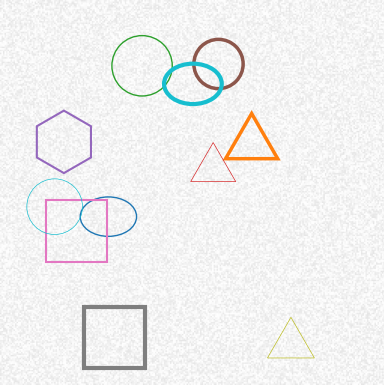[{"shape": "oval", "thickness": 1, "radius": 0.37, "center": [0.282, 0.437]}, {"shape": "triangle", "thickness": 2.5, "radius": 0.39, "center": [0.654, 0.627]}, {"shape": "circle", "thickness": 1, "radius": 0.39, "center": [0.369, 0.829]}, {"shape": "triangle", "thickness": 0.5, "radius": 0.34, "center": [0.554, 0.562]}, {"shape": "hexagon", "thickness": 1.5, "radius": 0.41, "center": [0.166, 0.632]}, {"shape": "circle", "thickness": 2.5, "radius": 0.32, "center": [0.568, 0.834]}, {"shape": "square", "thickness": 1.5, "radius": 0.4, "center": [0.199, 0.4]}, {"shape": "square", "thickness": 3, "radius": 0.4, "center": [0.298, 0.123]}, {"shape": "triangle", "thickness": 0.5, "radius": 0.35, "center": [0.756, 0.105]}, {"shape": "oval", "thickness": 3, "radius": 0.37, "center": [0.501, 0.782]}, {"shape": "circle", "thickness": 0.5, "radius": 0.36, "center": [0.142, 0.463]}]